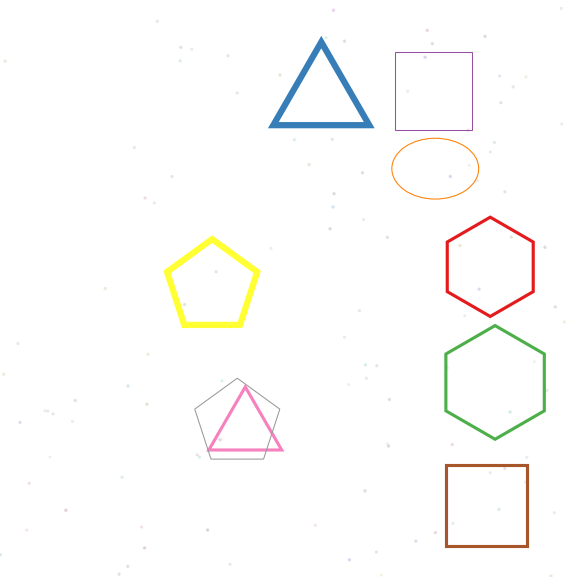[{"shape": "hexagon", "thickness": 1.5, "radius": 0.43, "center": [0.849, 0.537]}, {"shape": "triangle", "thickness": 3, "radius": 0.48, "center": [0.556, 0.83]}, {"shape": "hexagon", "thickness": 1.5, "radius": 0.49, "center": [0.857, 0.337]}, {"shape": "square", "thickness": 0.5, "radius": 0.34, "center": [0.751, 0.841]}, {"shape": "oval", "thickness": 0.5, "radius": 0.38, "center": [0.754, 0.707]}, {"shape": "pentagon", "thickness": 3, "radius": 0.41, "center": [0.367, 0.503]}, {"shape": "square", "thickness": 1.5, "radius": 0.35, "center": [0.843, 0.124]}, {"shape": "triangle", "thickness": 1.5, "radius": 0.36, "center": [0.425, 0.256]}, {"shape": "pentagon", "thickness": 0.5, "radius": 0.39, "center": [0.411, 0.267]}]